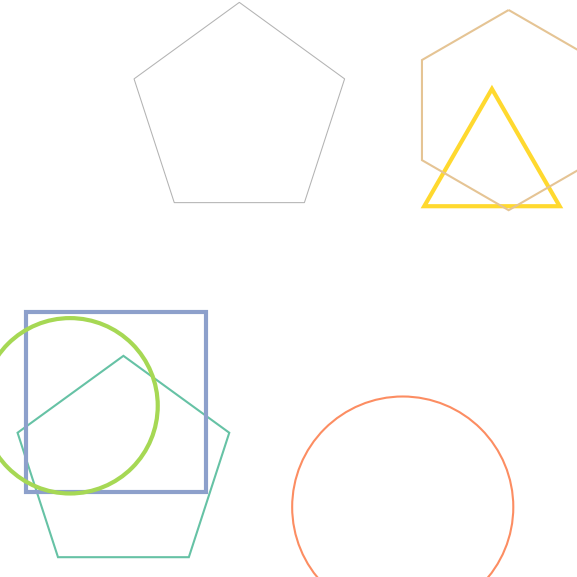[{"shape": "pentagon", "thickness": 1, "radius": 0.96, "center": [0.214, 0.19]}, {"shape": "circle", "thickness": 1, "radius": 0.96, "center": [0.697, 0.121]}, {"shape": "square", "thickness": 2, "radius": 0.78, "center": [0.201, 0.303]}, {"shape": "circle", "thickness": 2, "radius": 0.76, "center": [0.121, 0.296]}, {"shape": "triangle", "thickness": 2, "radius": 0.68, "center": [0.852, 0.71]}, {"shape": "hexagon", "thickness": 1, "radius": 0.87, "center": [0.881, 0.809]}, {"shape": "pentagon", "thickness": 0.5, "radius": 0.96, "center": [0.414, 0.803]}]